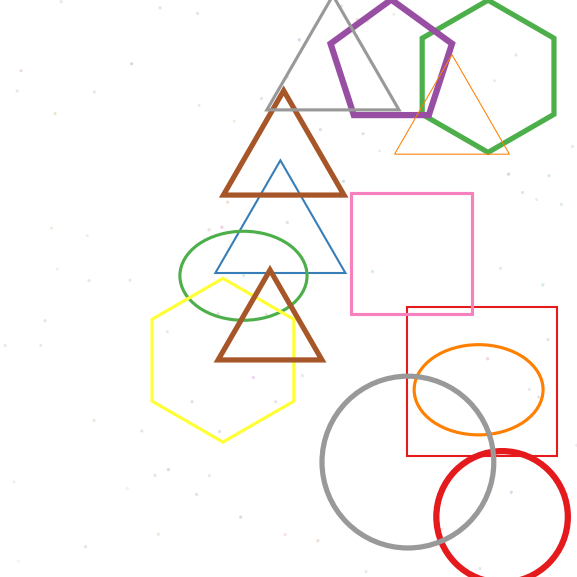[{"shape": "square", "thickness": 1, "radius": 0.65, "center": [0.835, 0.339]}, {"shape": "circle", "thickness": 3, "radius": 0.57, "center": [0.869, 0.104]}, {"shape": "triangle", "thickness": 1, "radius": 0.65, "center": [0.485, 0.591]}, {"shape": "hexagon", "thickness": 2.5, "radius": 0.66, "center": [0.845, 0.867]}, {"shape": "oval", "thickness": 1.5, "radius": 0.55, "center": [0.422, 0.522]}, {"shape": "pentagon", "thickness": 3, "radius": 0.55, "center": [0.678, 0.889]}, {"shape": "oval", "thickness": 1.5, "radius": 0.56, "center": [0.829, 0.324]}, {"shape": "triangle", "thickness": 0.5, "radius": 0.57, "center": [0.783, 0.79]}, {"shape": "hexagon", "thickness": 1.5, "radius": 0.71, "center": [0.386, 0.375]}, {"shape": "triangle", "thickness": 2.5, "radius": 0.52, "center": [0.468, 0.428]}, {"shape": "triangle", "thickness": 2.5, "radius": 0.6, "center": [0.491, 0.722]}, {"shape": "square", "thickness": 1.5, "radius": 0.53, "center": [0.713, 0.561]}, {"shape": "circle", "thickness": 2.5, "radius": 0.74, "center": [0.706, 0.199]}, {"shape": "triangle", "thickness": 1.5, "radius": 0.66, "center": [0.576, 0.875]}]